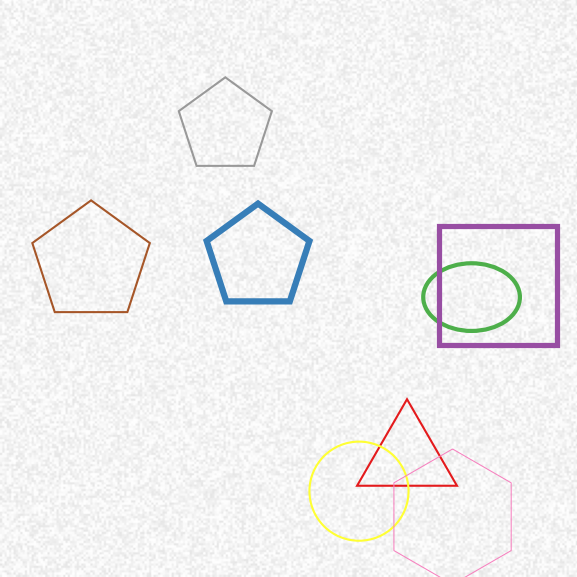[{"shape": "triangle", "thickness": 1, "radius": 0.5, "center": [0.705, 0.208]}, {"shape": "pentagon", "thickness": 3, "radius": 0.47, "center": [0.447, 0.553]}, {"shape": "oval", "thickness": 2, "radius": 0.42, "center": [0.817, 0.485]}, {"shape": "square", "thickness": 2.5, "radius": 0.51, "center": [0.863, 0.505]}, {"shape": "circle", "thickness": 1, "radius": 0.43, "center": [0.622, 0.149]}, {"shape": "pentagon", "thickness": 1, "radius": 0.53, "center": [0.158, 0.545]}, {"shape": "hexagon", "thickness": 0.5, "radius": 0.59, "center": [0.784, 0.104]}, {"shape": "pentagon", "thickness": 1, "radius": 0.42, "center": [0.39, 0.78]}]